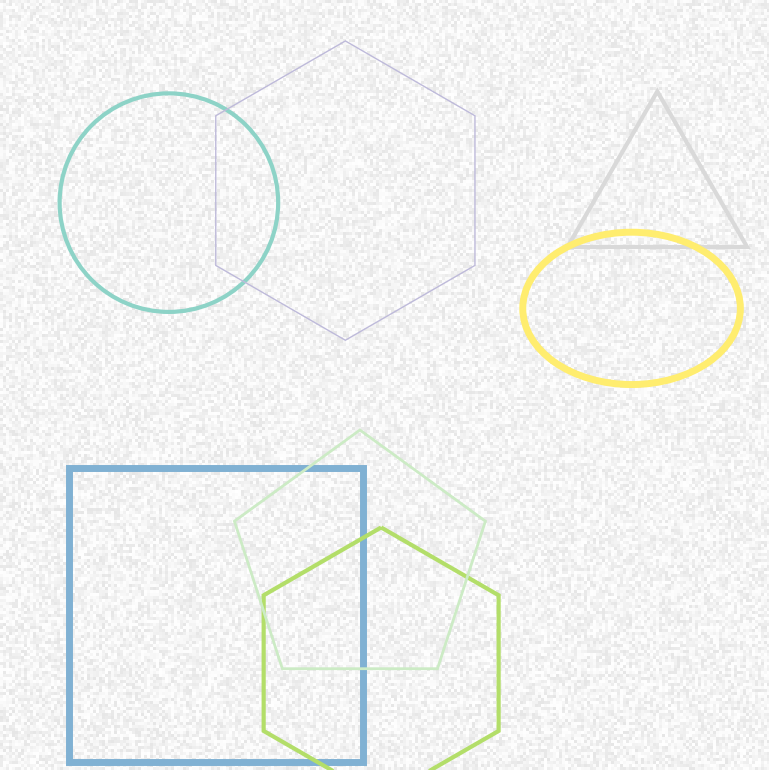[{"shape": "circle", "thickness": 1.5, "radius": 0.71, "center": [0.219, 0.737]}, {"shape": "hexagon", "thickness": 0.5, "radius": 0.97, "center": [0.449, 0.752]}, {"shape": "square", "thickness": 2.5, "radius": 0.95, "center": [0.281, 0.201]}, {"shape": "hexagon", "thickness": 1.5, "radius": 0.88, "center": [0.495, 0.139]}, {"shape": "triangle", "thickness": 1.5, "radius": 0.67, "center": [0.854, 0.747]}, {"shape": "pentagon", "thickness": 1, "radius": 0.86, "center": [0.467, 0.27]}, {"shape": "oval", "thickness": 2.5, "radius": 0.71, "center": [0.82, 0.6]}]